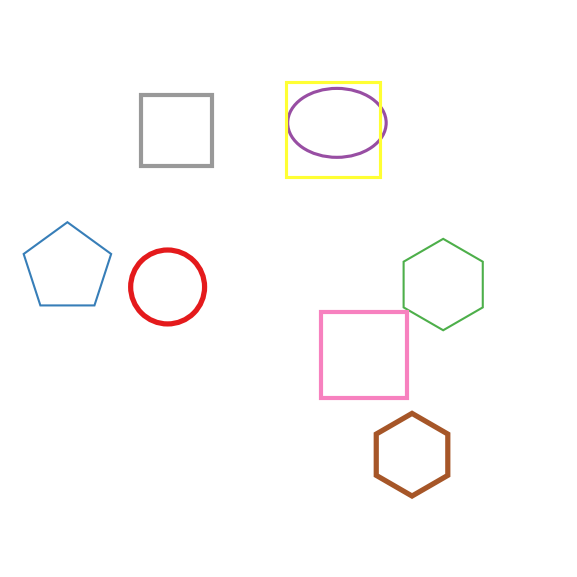[{"shape": "circle", "thickness": 2.5, "radius": 0.32, "center": [0.29, 0.502]}, {"shape": "pentagon", "thickness": 1, "radius": 0.4, "center": [0.117, 0.535]}, {"shape": "hexagon", "thickness": 1, "radius": 0.4, "center": [0.767, 0.506]}, {"shape": "oval", "thickness": 1.5, "radius": 0.43, "center": [0.583, 0.786]}, {"shape": "square", "thickness": 1.5, "radius": 0.41, "center": [0.577, 0.775]}, {"shape": "hexagon", "thickness": 2.5, "radius": 0.36, "center": [0.713, 0.212]}, {"shape": "square", "thickness": 2, "radius": 0.37, "center": [0.63, 0.384]}, {"shape": "square", "thickness": 2, "radius": 0.31, "center": [0.306, 0.774]}]